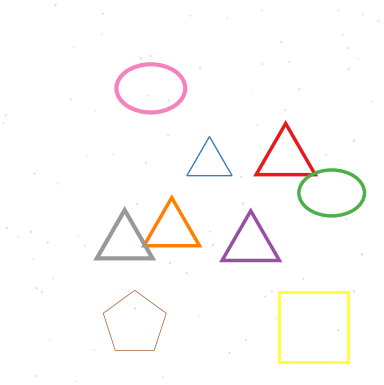[{"shape": "triangle", "thickness": 2.5, "radius": 0.44, "center": [0.742, 0.591]}, {"shape": "triangle", "thickness": 1, "radius": 0.34, "center": [0.544, 0.578]}, {"shape": "oval", "thickness": 2.5, "radius": 0.43, "center": [0.862, 0.499]}, {"shape": "triangle", "thickness": 2.5, "radius": 0.43, "center": [0.651, 0.366]}, {"shape": "triangle", "thickness": 2.5, "radius": 0.42, "center": [0.446, 0.403]}, {"shape": "square", "thickness": 2, "radius": 0.45, "center": [0.814, 0.15]}, {"shape": "pentagon", "thickness": 0.5, "radius": 0.43, "center": [0.35, 0.16]}, {"shape": "oval", "thickness": 3, "radius": 0.45, "center": [0.392, 0.77]}, {"shape": "triangle", "thickness": 3, "radius": 0.42, "center": [0.324, 0.371]}]